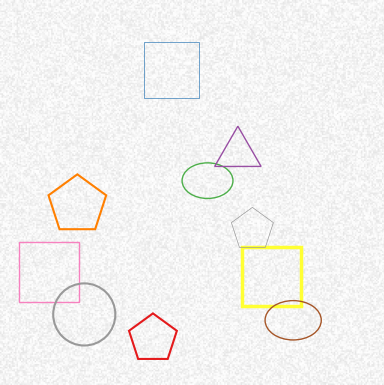[{"shape": "pentagon", "thickness": 1.5, "radius": 0.33, "center": [0.397, 0.121]}, {"shape": "square", "thickness": 0.5, "radius": 0.36, "center": [0.445, 0.818]}, {"shape": "oval", "thickness": 1, "radius": 0.33, "center": [0.539, 0.531]}, {"shape": "triangle", "thickness": 1, "radius": 0.35, "center": [0.618, 0.603]}, {"shape": "pentagon", "thickness": 1.5, "radius": 0.39, "center": [0.201, 0.468]}, {"shape": "square", "thickness": 2.5, "radius": 0.38, "center": [0.705, 0.281]}, {"shape": "oval", "thickness": 1, "radius": 0.36, "center": [0.761, 0.168]}, {"shape": "square", "thickness": 1, "radius": 0.39, "center": [0.127, 0.294]}, {"shape": "circle", "thickness": 1.5, "radius": 0.4, "center": [0.219, 0.183]}, {"shape": "pentagon", "thickness": 0.5, "radius": 0.29, "center": [0.656, 0.404]}]